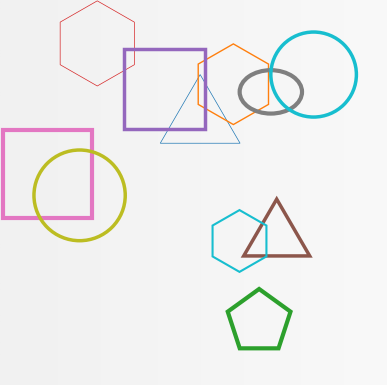[{"shape": "triangle", "thickness": 0.5, "radius": 0.59, "center": [0.517, 0.687]}, {"shape": "hexagon", "thickness": 1, "radius": 0.52, "center": [0.602, 0.781]}, {"shape": "pentagon", "thickness": 3, "radius": 0.43, "center": [0.669, 0.164]}, {"shape": "hexagon", "thickness": 0.5, "radius": 0.55, "center": [0.251, 0.887]}, {"shape": "square", "thickness": 2.5, "radius": 0.52, "center": [0.425, 0.769]}, {"shape": "triangle", "thickness": 2.5, "radius": 0.49, "center": [0.714, 0.384]}, {"shape": "square", "thickness": 3, "radius": 0.57, "center": [0.124, 0.547]}, {"shape": "oval", "thickness": 3, "radius": 0.4, "center": [0.699, 0.761]}, {"shape": "circle", "thickness": 2.5, "radius": 0.59, "center": [0.205, 0.493]}, {"shape": "hexagon", "thickness": 1.5, "radius": 0.4, "center": [0.618, 0.374]}, {"shape": "circle", "thickness": 2.5, "radius": 0.55, "center": [0.809, 0.806]}]